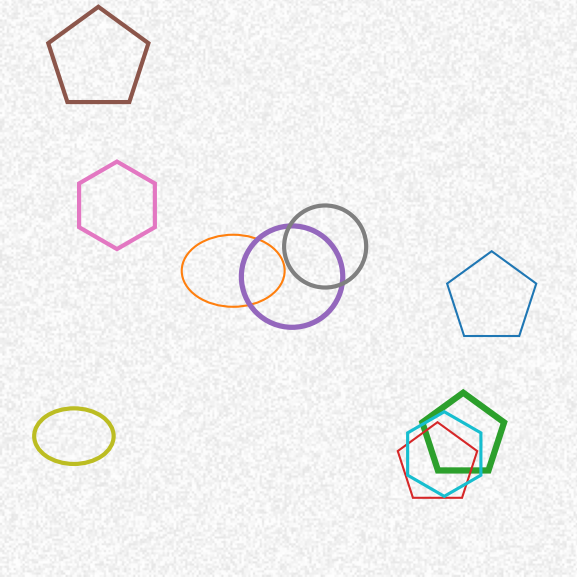[{"shape": "pentagon", "thickness": 1, "radius": 0.41, "center": [0.851, 0.483]}, {"shape": "oval", "thickness": 1, "radius": 0.45, "center": [0.404, 0.53]}, {"shape": "pentagon", "thickness": 3, "radius": 0.37, "center": [0.802, 0.245]}, {"shape": "pentagon", "thickness": 1, "radius": 0.36, "center": [0.758, 0.196]}, {"shape": "circle", "thickness": 2.5, "radius": 0.44, "center": [0.506, 0.52]}, {"shape": "pentagon", "thickness": 2, "radius": 0.46, "center": [0.17, 0.896]}, {"shape": "hexagon", "thickness": 2, "radius": 0.38, "center": [0.203, 0.644]}, {"shape": "circle", "thickness": 2, "radius": 0.36, "center": [0.563, 0.572]}, {"shape": "oval", "thickness": 2, "radius": 0.34, "center": [0.128, 0.244]}, {"shape": "hexagon", "thickness": 1.5, "radius": 0.37, "center": [0.769, 0.213]}]